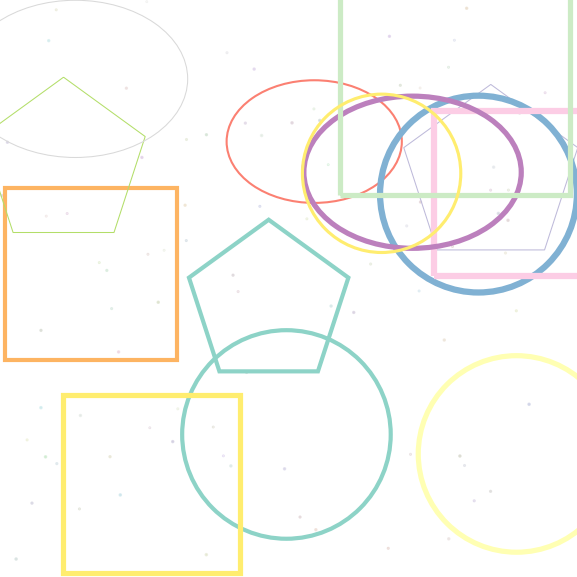[{"shape": "pentagon", "thickness": 2, "radius": 0.73, "center": [0.465, 0.473]}, {"shape": "circle", "thickness": 2, "radius": 0.9, "center": [0.496, 0.247]}, {"shape": "circle", "thickness": 2.5, "radius": 0.85, "center": [0.894, 0.213]}, {"shape": "pentagon", "thickness": 0.5, "radius": 0.79, "center": [0.85, 0.695]}, {"shape": "oval", "thickness": 1, "radius": 0.76, "center": [0.544, 0.754]}, {"shape": "circle", "thickness": 3, "radius": 0.85, "center": [0.828, 0.663]}, {"shape": "square", "thickness": 2, "radius": 0.75, "center": [0.158, 0.525]}, {"shape": "pentagon", "thickness": 0.5, "radius": 0.74, "center": [0.11, 0.717]}, {"shape": "square", "thickness": 3, "radius": 0.71, "center": [0.894, 0.664]}, {"shape": "oval", "thickness": 0.5, "radius": 0.97, "center": [0.131, 0.863]}, {"shape": "oval", "thickness": 2.5, "radius": 0.94, "center": [0.714, 0.701]}, {"shape": "square", "thickness": 2.5, "radius": 1.0, "center": [0.789, 0.86]}, {"shape": "circle", "thickness": 1.5, "radius": 0.69, "center": [0.661, 0.699]}, {"shape": "square", "thickness": 2.5, "radius": 0.77, "center": [0.262, 0.161]}]